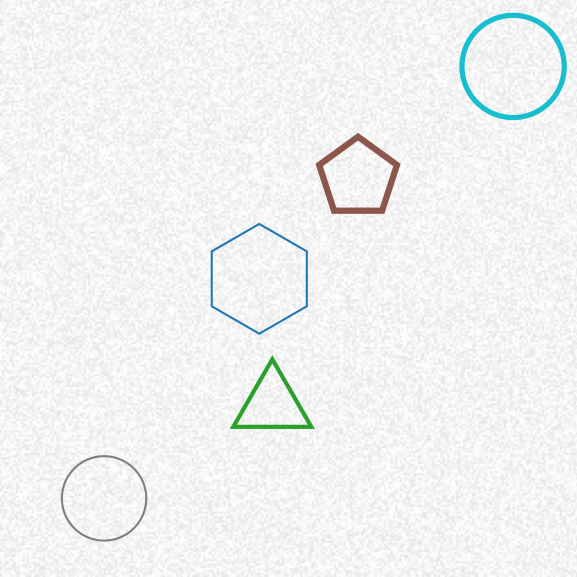[{"shape": "hexagon", "thickness": 1, "radius": 0.48, "center": [0.449, 0.516]}, {"shape": "triangle", "thickness": 2, "radius": 0.39, "center": [0.472, 0.299]}, {"shape": "pentagon", "thickness": 3, "radius": 0.35, "center": [0.62, 0.692]}, {"shape": "circle", "thickness": 1, "radius": 0.37, "center": [0.18, 0.136]}, {"shape": "circle", "thickness": 2.5, "radius": 0.44, "center": [0.888, 0.884]}]